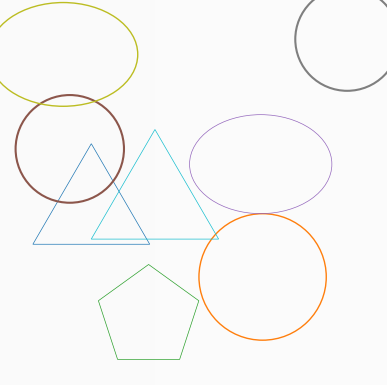[{"shape": "triangle", "thickness": 0.5, "radius": 0.87, "center": [0.236, 0.453]}, {"shape": "circle", "thickness": 1, "radius": 0.82, "center": [0.678, 0.281]}, {"shape": "pentagon", "thickness": 0.5, "radius": 0.68, "center": [0.384, 0.177]}, {"shape": "oval", "thickness": 0.5, "radius": 0.92, "center": [0.673, 0.574]}, {"shape": "circle", "thickness": 1.5, "radius": 0.7, "center": [0.18, 0.613]}, {"shape": "circle", "thickness": 1.5, "radius": 0.67, "center": [0.896, 0.898]}, {"shape": "oval", "thickness": 1, "radius": 0.96, "center": [0.163, 0.859]}, {"shape": "triangle", "thickness": 0.5, "radius": 0.95, "center": [0.4, 0.474]}]